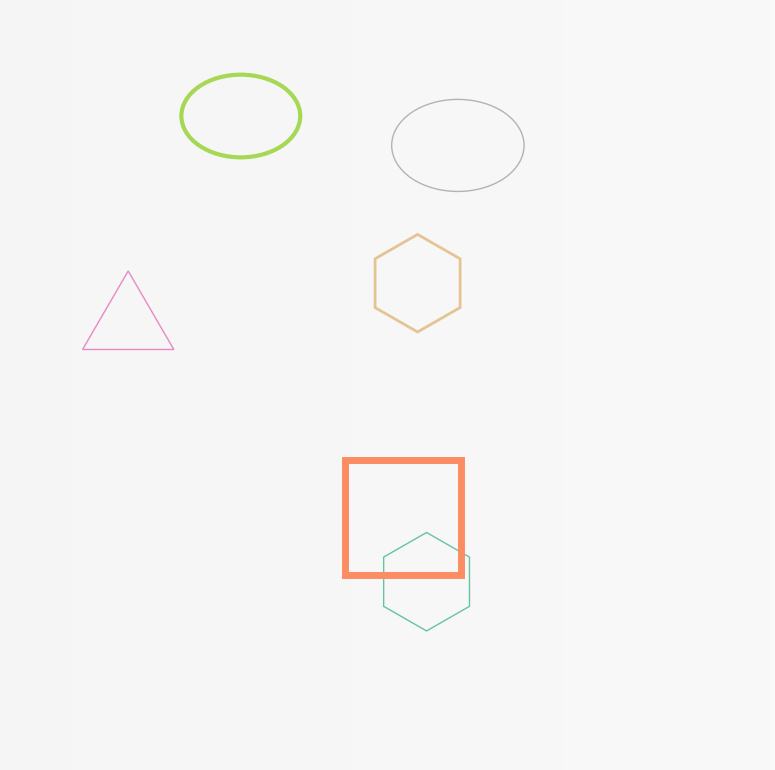[{"shape": "hexagon", "thickness": 0.5, "radius": 0.32, "center": [0.55, 0.245]}, {"shape": "square", "thickness": 2.5, "radius": 0.37, "center": [0.52, 0.328]}, {"shape": "triangle", "thickness": 0.5, "radius": 0.34, "center": [0.165, 0.58]}, {"shape": "oval", "thickness": 1.5, "radius": 0.38, "center": [0.311, 0.849]}, {"shape": "hexagon", "thickness": 1, "radius": 0.32, "center": [0.539, 0.632]}, {"shape": "oval", "thickness": 0.5, "radius": 0.43, "center": [0.591, 0.811]}]